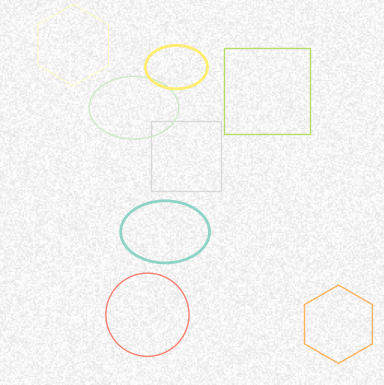[{"shape": "oval", "thickness": 2, "radius": 0.58, "center": [0.429, 0.398]}, {"shape": "hexagon", "thickness": 0.5, "radius": 0.53, "center": [0.19, 0.883]}, {"shape": "circle", "thickness": 1, "radius": 0.54, "center": [0.383, 0.183]}, {"shape": "hexagon", "thickness": 1, "radius": 0.51, "center": [0.879, 0.158]}, {"shape": "square", "thickness": 1, "radius": 0.56, "center": [0.694, 0.764]}, {"shape": "square", "thickness": 1, "radius": 0.46, "center": [0.484, 0.595]}, {"shape": "oval", "thickness": 1, "radius": 0.58, "center": [0.348, 0.72]}, {"shape": "oval", "thickness": 2, "radius": 0.4, "center": [0.458, 0.826]}]